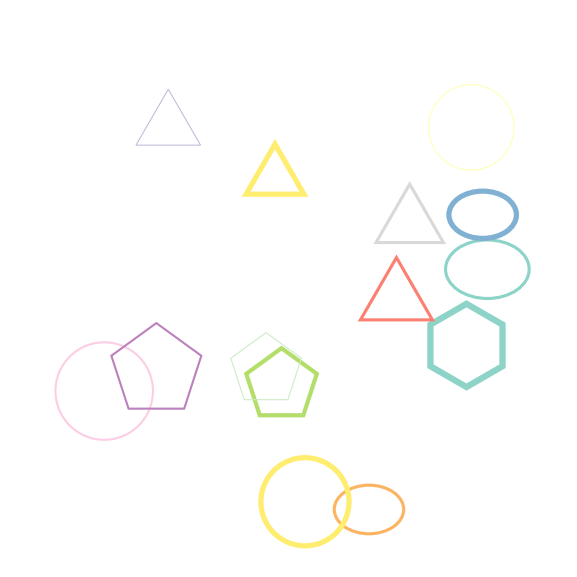[{"shape": "hexagon", "thickness": 3, "radius": 0.36, "center": [0.808, 0.401]}, {"shape": "oval", "thickness": 1.5, "radius": 0.36, "center": [0.844, 0.533]}, {"shape": "circle", "thickness": 0.5, "radius": 0.37, "center": [0.816, 0.779]}, {"shape": "triangle", "thickness": 0.5, "radius": 0.32, "center": [0.291, 0.78]}, {"shape": "triangle", "thickness": 1.5, "radius": 0.36, "center": [0.686, 0.481]}, {"shape": "oval", "thickness": 2.5, "radius": 0.29, "center": [0.836, 0.627]}, {"shape": "oval", "thickness": 1.5, "radius": 0.3, "center": [0.639, 0.117]}, {"shape": "pentagon", "thickness": 2, "radius": 0.32, "center": [0.488, 0.332]}, {"shape": "circle", "thickness": 1, "radius": 0.42, "center": [0.18, 0.322]}, {"shape": "triangle", "thickness": 1.5, "radius": 0.34, "center": [0.709, 0.613]}, {"shape": "pentagon", "thickness": 1, "radius": 0.41, "center": [0.271, 0.358]}, {"shape": "pentagon", "thickness": 0.5, "radius": 0.32, "center": [0.461, 0.359]}, {"shape": "triangle", "thickness": 2.5, "radius": 0.29, "center": [0.476, 0.692]}, {"shape": "circle", "thickness": 2.5, "radius": 0.38, "center": [0.528, 0.13]}]